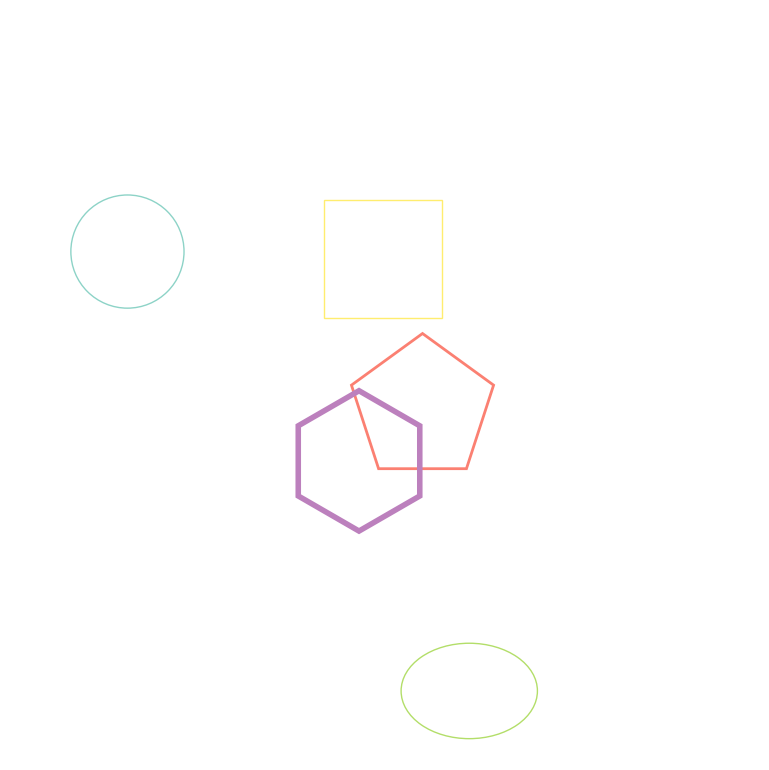[{"shape": "circle", "thickness": 0.5, "radius": 0.37, "center": [0.166, 0.673]}, {"shape": "pentagon", "thickness": 1, "radius": 0.49, "center": [0.549, 0.47]}, {"shape": "oval", "thickness": 0.5, "radius": 0.44, "center": [0.609, 0.103]}, {"shape": "hexagon", "thickness": 2, "radius": 0.46, "center": [0.466, 0.401]}, {"shape": "square", "thickness": 0.5, "radius": 0.38, "center": [0.497, 0.663]}]